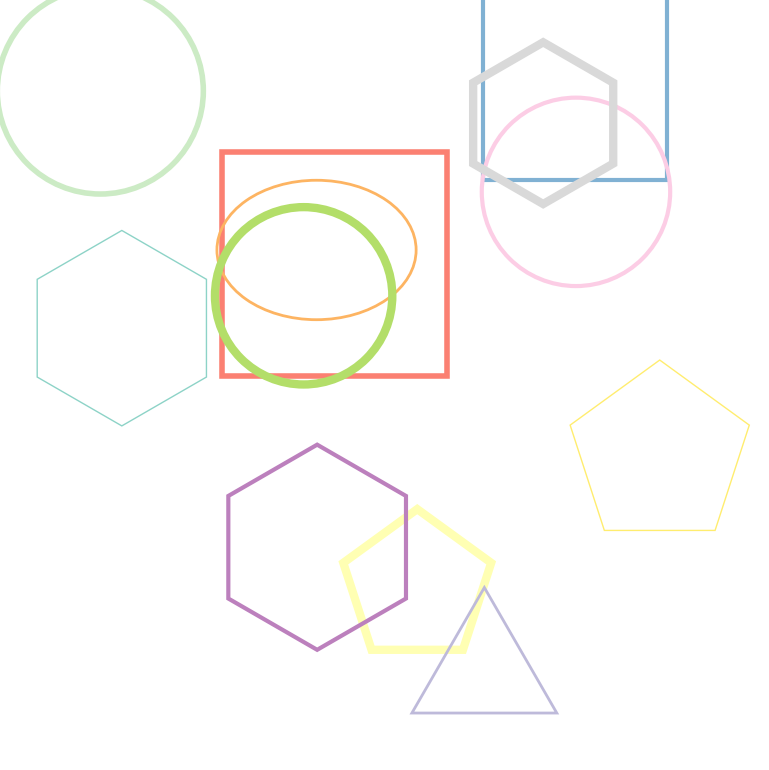[{"shape": "hexagon", "thickness": 0.5, "radius": 0.63, "center": [0.158, 0.574]}, {"shape": "pentagon", "thickness": 3, "radius": 0.5, "center": [0.542, 0.238]}, {"shape": "triangle", "thickness": 1, "radius": 0.54, "center": [0.629, 0.128]}, {"shape": "square", "thickness": 2, "radius": 0.73, "center": [0.434, 0.657]}, {"shape": "square", "thickness": 1.5, "radius": 0.6, "center": [0.747, 0.886]}, {"shape": "oval", "thickness": 1, "radius": 0.65, "center": [0.411, 0.675]}, {"shape": "circle", "thickness": 3, "radius": 0.58, "center": [0.394, 0.616]}, {"shape": "circle", "thickness": 1.5, "radius": 0.61, "center": [0.748, 0.751]}, {"shape": "hexagon", "thickness": 3, "radius": 0.53, "center": [0.705, 0.84]}, {"shape": "hexagon", "thickness": 1.5, "radius": 0.67, "center": [0.412, 0.289]}, {"shape": "circle", "thickness": 2, "radius": 0.67, "center": [0.13, 0.882]}, {"shape": "pentagon", "thickness": 0.5, "radius": 0.61, "center": [0.857, 0.41]}]